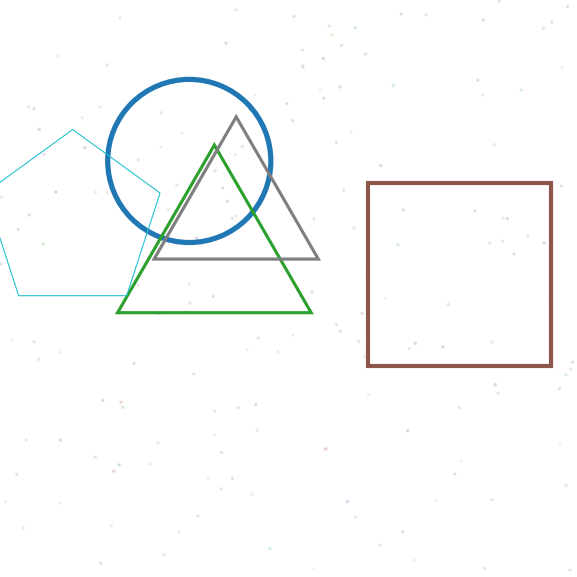[{"shape": "circle", "thickness": 2.5, "radius": 0.71, "center": [0.328, 0.72]}, {"shape": "triangle", "thickness": 1.5, "radius": 0.97, "center": [0.371, 0.554]}, {"shape": "square", "thickness": 2, "radius": 0.79, "center": [0.795, 0.524]}, {"shape": "triangle", "thickness": 1.5, "radius": 0.82, "center": [0.409, 0.633]}, {"shape": "pentagon", "thickness": 0.5, "radius": 0.8, "center": [0.126, 0.616]}]